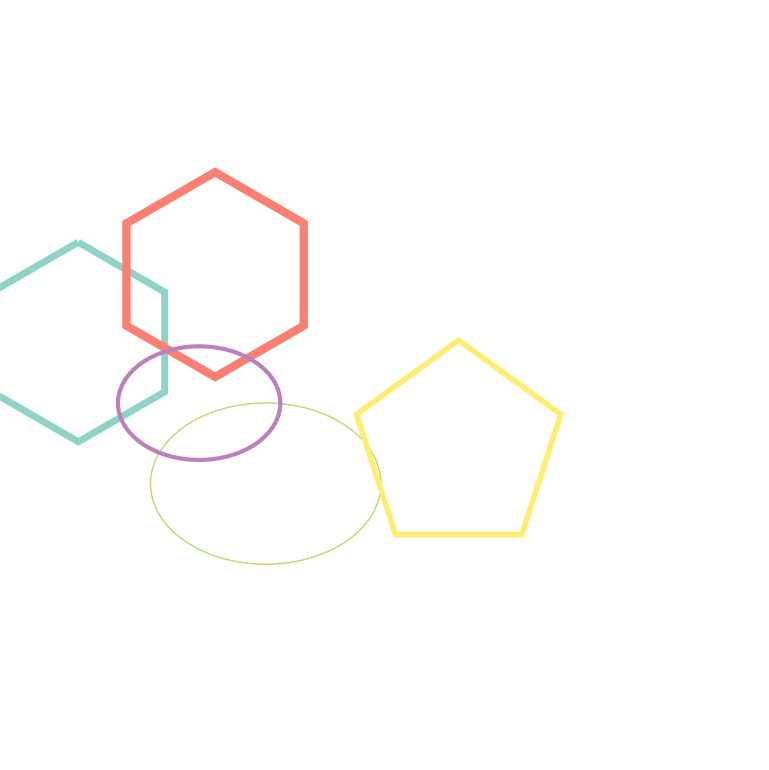[{"shape": "hexagon", "thickness": 2.5, "radius": 0.65, "center": [0.102, 0.556]}, {"shape": "hexagon", "thickness": 3, "radius": 0.66, "center": [0.279, 0.643]}, {"shape": "oval", "thickness": 0.5, "radius": 0.75, "center": [0.345, 0.372]}, {"shape": "oval", "thickness": 1.5, "radius": 0.53, "center": [0.259, 0.476]}, {"shape": "pentagon", "thickness": 2, "radius": 0.7, "center": [0.596, 0.419]}]